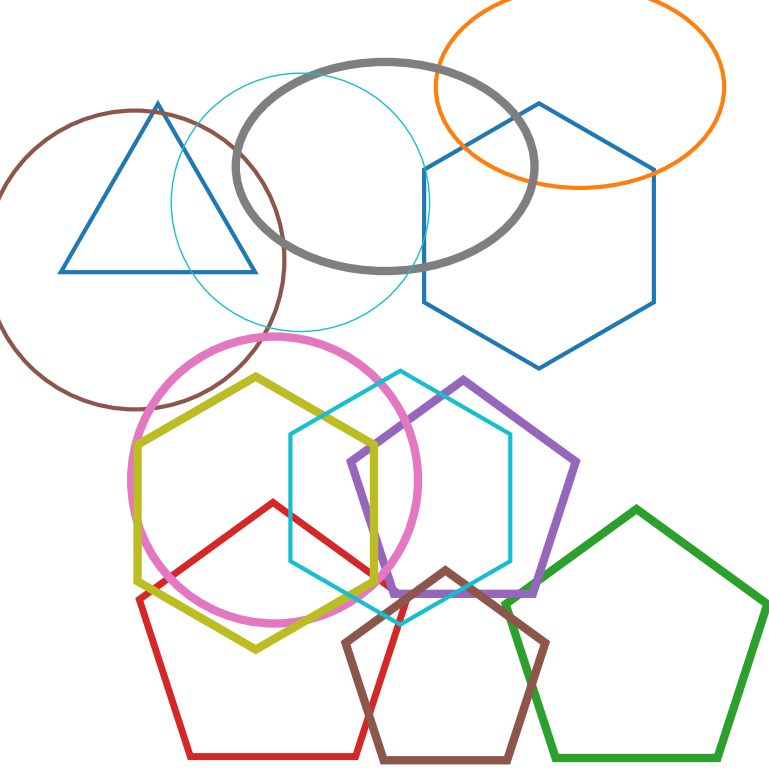[{"shape": "hexagon", "thickness": 1.5, "radius": 0.86, "center": [0.7, 0.694]}, {"shape": "triangle", "thickness": 1.5, "radius": 0.73, "center": [0.205, 0.719]}, {"shape": "oval", "thickness": 1.5, "radius": 0.94, "center": [0.753, 0.887]}, {"shape": "pentagon", "thickness": 3, "radius": 0.89, "center": [0.827, 0.16]}, {"shape": "pentagon", "thickness": 2.5, "radius": 0.91, "center": [0.355, 0.165]}, {"shape": "pentagon", "thickness": 3, "radius": 0.77, "center": [0.602, 0.353]}, {"shape": "pentagon", "thickness": 3, "radius": 0.68, "center": [0.578, 0.123]}, {"shape": "circle", "thickness": 1.5, "radius": 0.97, "center": [0.175, 0.662]}, {"shape": "circle", "thickness": 3, "radius": 0.93, "center": [0.357, 0.377]}, {"shape": "oval", "thickness": 3, "radius": 0.97, "center": [0.5, 0.784]}, {"shape": "hexagon", "thickness": 3, "radius": 0.89, "center": [0.332, 0.334]}, {"shape": "hexagon", "thickness": 1.5, "radius": 0.82, "center": [0.52, 0.354]}, {"shape": "circle", "thickness": 0.5, "radius": 0.84, "center": [0.39, 0.737]}]